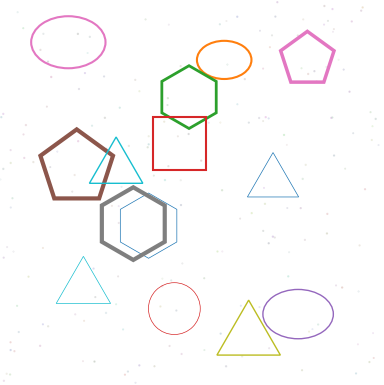[{"shape": "hexagon", "thickness": 0.5, "radius": 0.42, "center": [0.386, 0.414]}, {"shape": "triangle", "thickness": 0.5, "radius": 0.38, "center": [0.709, 0.527]}, {"shape": "oval", "thickness": 1.5, "radius": 0.35, "center": [0.582, 0.844]}, {"shape": "hexagon", "thickness": 2, "radius": 0.41, "center": [0.491, 0.748]}, {"shape": "circle", "thickness": 0.5, "radius": 0.34, "center": [0.453, 0.198]}, {"shape": "square", "thickness": 1.5, "radius": 0.34, "center": [0.465, 0.627]}, {"shape": "oval", "thickness": 1, "radius": 0.46, "center": [0.774, 0.184]}, {"shape": "pentagon", "thickness": 3, "radius": 0.5, "center": [0.199, 0.565]}, {"shape": "oval", "thickness": 1.5, "radius": 0.48, "center": [0.178, 0.89]}, {"shape": "pentagon", "thickness": 2.5, "radius": 0.36, "center": [0.798, 0.846]}, {"shape": "hexagon", "thickness": 3, "radius": 0.47, "center": [0.346, 0.419]}, {"shape": "triangle", "thickness": 1, "radius": 0.48, "center": [0.646, 0.125]}, {"shape": "triangle", "thickness": 1, "radius": 0.4, "center": [0.302, 0.564]}, {"shape": "triangle", "thickness": 0.5, "radius": 0.41, "center": [0.217, 0.253]}]